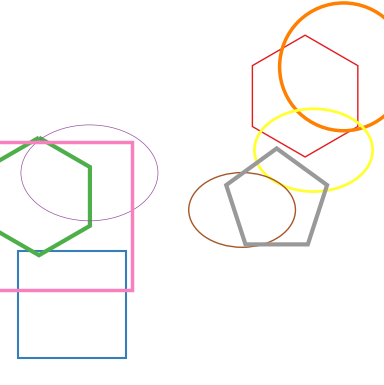[{"shape": "hexagon", "thickness": 1, "radius": 0.79, "center": [0.792, 0.75]}, {"shape": "square", "thickness": 1.5, "radius": 0.7, "center": [0.187, 0.209]}, {"shape": "hexagon", "thickness": 3, "radius": 0.76, "center": [0.101, 0.49]}, {"shape": "oval", "thickness": 0.5, "radius": 0.89, "center": [0.232, 0.551]}, {"shape": "circle", "thickness": 2.5, "radius": 0.83, "center": [0.892, 0.826]}, {"shape": "oval", "thickness": 2, "radius": 0.77, "center": [0.814, 0.61]}, {"shape": "oval", "thickness": 1, "radius": 0.69, "center": [0.629, 0.455]}, {"shape": "square", "thickness": 2.5, "radius": 0.96, "center": [0.15, 0.44]}, {"shape": "pentagon", "thickness": 3, "radius": 0.69, "center": [0.719, 0.477]}]